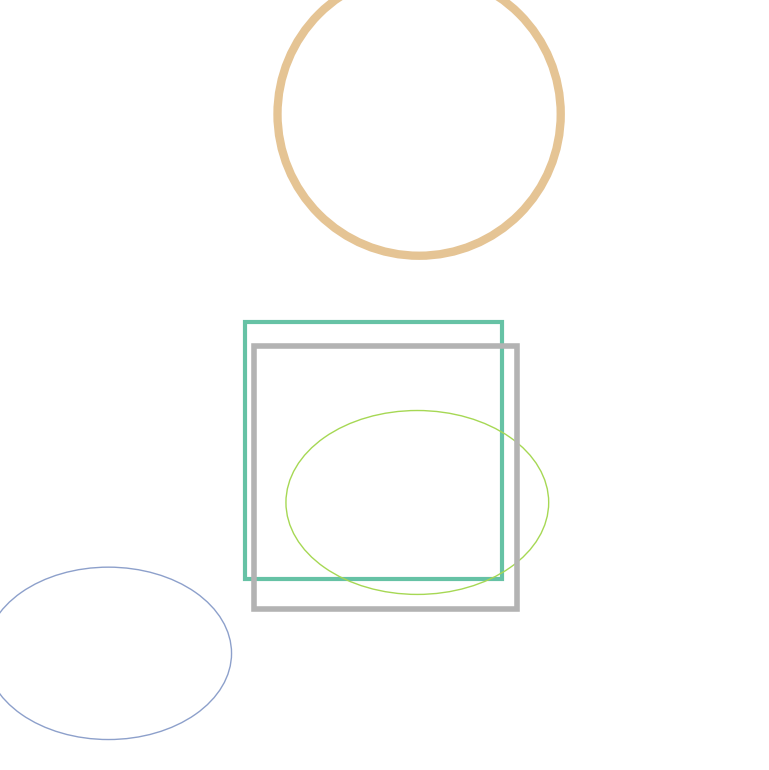[{"shape": "square", "thickness": 1.5, "radius": 0.83, "center": [0.485, 0.414]}, {"shape": "oval", "thickness": 0.5, "radius": 0.8, "center": [0.141, 0.152]}, {"shape": "oval", "thickness": 0.5, "radius": 0.85, "center": [0.542, 0.347]}, {"shape": "circle", "thickness": 3, "radius": 0.92, "center": [0.544, 0.852]}, {"shape": "square", "thickness": 2, "radius": 0.85, "center": [0.5, 0.38]}]